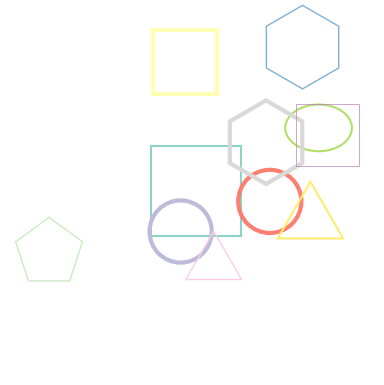[{"shape": "square", "thickness": 1.5, "radius": 0.58, "center": [0.509, 0.504]}, {"shape": "square", "thickness": 3, "radius": 0.42, "center": [0.481, 0.839]}, {"shape": "circle", "thickness": 3, "radius": 0.4, "center": [0.469, 0.399]}, {"shape": "circle", "thickness": 3, "radius": 0.41, "center": [0.701, 0.477]}, {"shape": "hexagon", "thickness": 1, "radius": 0.54, "center": [0.786, 0.878]}, {"shape": "oval", "thickness": 1.5, "radius": 0.43, "center": [0.827, 0.668]}, {"shape": "triangle", "thickness": 1, "radius": 0.42, "center": [0.555, 0.316]}, {"shape": "hexagon", "thickness": 3, "radius": 0.54, "center": [0.691, 0.631]}, {"shape": "square", "thickness": 0.5, "radius": 0.4, "center": [0.851, 0.649]}, {"shape": "pentagon", "thickness": 1, "radius": 0.46, "center": [0.127, 0.344]}, {"shape": "triangle", "thickness": 1.5, "radius": 0.49, "center": [0.806, 0.43]}]